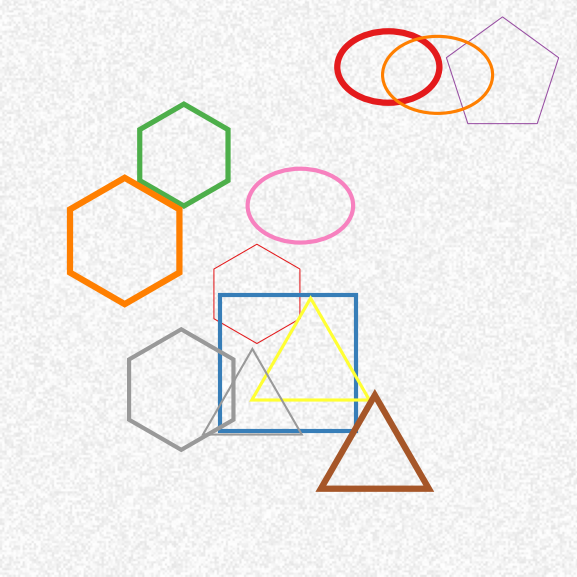[{"shape": "oval", "thickness": 3, "radius": 0.44, "center": [0.672, 0.883]}, {"shape": "hexagon", "thickness": 0.5, "radius": 0.43, "center": [0.445, 0.49]}, {"shape": "square", "thickness": 2, "radius": 0.59, "center": [0.499, 0.37]}, {"shape": "hexagon", "thickness": 2.5, "radius": 0.44, "center": [0.318, 0.731]}, {"shape": "pentagon", "thickness": 0.5, "radius": 0.51, "center": [0.87, 0.868]}, {"shape": "hexagon", "thickness": 3, "radius": 0.55, "center": [0.216, 0.582]}, {"shape": "oval", "thickness": 1.5, "radius": 0.48, "center": [0.758, 0.869]}, {"shape": "triangle", "thickness": 1.5, "radius": 0.59, "center": [0.538, 0.365]}, {"shape": "triangle", "thickness": 3, "radius": 0.54, "center": [0.649, 0.207]}, {"shape": "oval", "thickness": 2, "radius": 0.46, "center": [0.52, 0.643]}, {"shape": "triangle", "thickness": 1, "radius": 0.49, "center": [0.437, 0.296]}, {"shape": "hexagon", "thickness": 2, "radius": 0.52, "center": [0.314, 0.325]}]